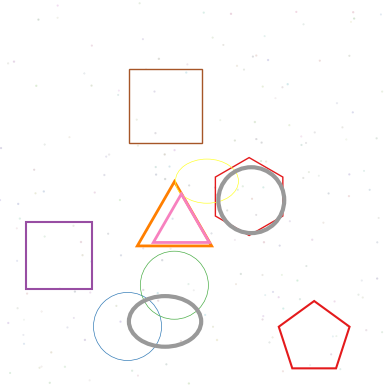[{"shape": "pentagon", "thickness": 1.5, "radius": 0.48, "center": [0.816, 0.121]}, {"shape": "hexagon", "thickness": 1, "radius": 0.51, "center": [0.647, 0.49]}, {"shape": "circle", "thickness": 0.5, "radius": 0.44, "center": [0.331, 0.152]}, {"shape": "circle", "thickness": 0.5, "radius": 0.44, "center": [0.453, 0.259]}, {"shape": "square", "thickness": 1.5, "radius": 0.43, "center": [0.154, 0.336]}, {"shape": "triangle", "thickness": 2, "radius": 0.56, "center": [0.453, 0.417]}, {"shape": "oval", "thickness": 0.5, "radius": 0.41, "center": [0.538, 0.529]}, {"shape": "square", "thickness": 1, "radius": 0.48, "center": [0.43, 0.725]}, {"shape": "triangle", "thickness": 2, "radius": 0.42, "center": [0.471, 0.412]}, {"shape": "oval", "thickness": 3, "radius": 0.47, "center": [0.429, 0.165]}, {"shape": "circle", "thickness": 3, "radius": 0.43, "center": [0.653, 0.48]}]